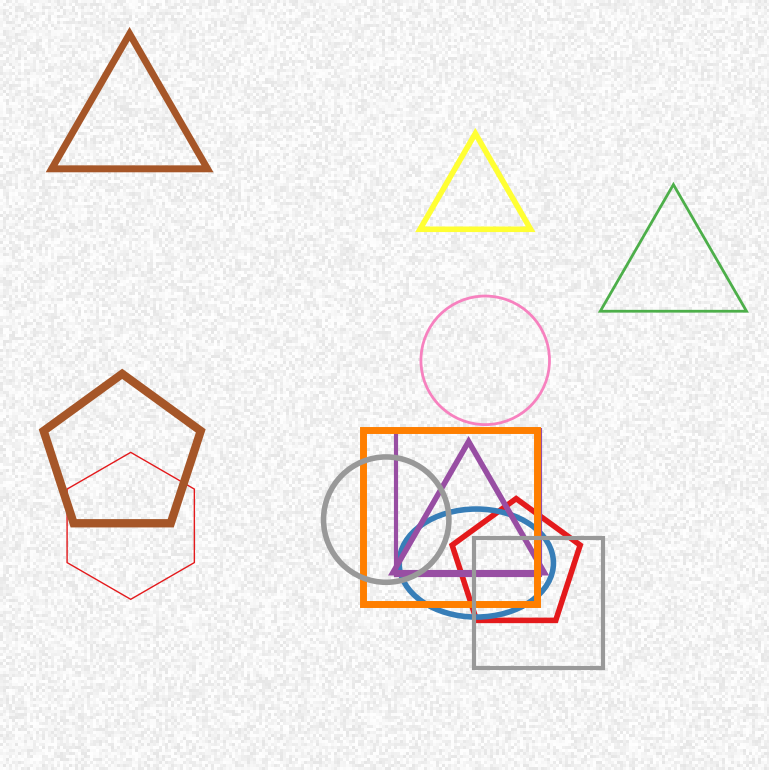[{"shape": "pentagon", "thickness": 2, "radius": 0.44, "center": [0.67, 0.265]}, {"shape": "hexagon", "thickness": 0.5, "radius": 0.48, "center": [0.17, 0.317]}, {"shape": "oval", "thickness": 2, "radius": 0.5, "center": [0.619, 0.269]}, {"shape": "triangle", "thickness": 1, "radius": 0.55, "center": [0.875, 0.651]}, {"shape": "triangle", "thickness": 2, "radius": 0.57, "center": [0.609, 0.313]}, {"shape": "square", "thickness": 1.5, "radius": 0.47, "center": [0.608, 0.348]}, {"shape": "square", "thickness": 2.5, "radius": 0.56, "center": [0.584, 0.329]}, {"shape": "triangle", "thickness": 2, "radius": 0.41, "center": [0.617, 0.744]}, {"shape": "pentagon", "thickness": 3, "radius": 0.54, "center": [0.159, 0.407]}, {"shape": "triangle", "thickness": 2.5, "radius": 0.58, "center": [0.168, 0.839]}, {"shape": "circle", "thickness": 1, "radius": 0.42, "center": [0.63, 0.532]}, {"shape": "circle", "thickness": 2, "radius": 0.41, "center": [0.502, 0.325]}, {"shape": "square", "thickness": 1.5, "radius": 0.42, "center": [0.699, 0.217]}]